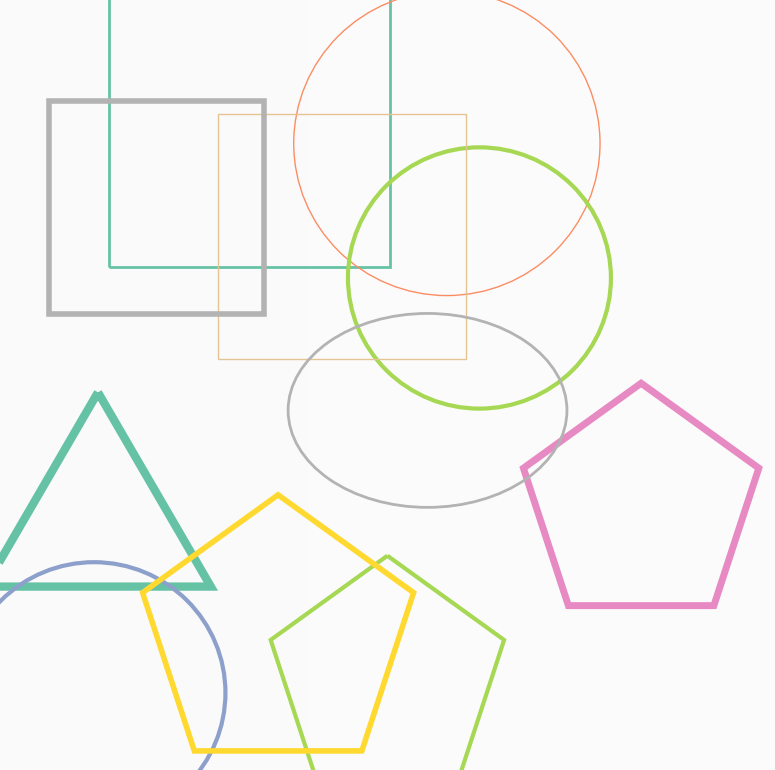[{"shape": "triangle", "thickness": 3, "radius": 0.84, "center": [0.126, 0.322]}, {"shape": "square", "thickness": 1, "radius": 0.91, "center": [0.322, 0.834]}, {"shape": "circle", "thickness": 0.5, "radius": 0.99, "center": [0.577, 0.814]}, {"shape": "circle", "thickness": 1.5, "radius": 0.85, "center": [0.121, 0.1]}, {"shape": "pentagon", "thickness": 2.5, "radius": 0.8, "center": [0.827, 0.343]}, {"shape": "circle", "thickness": 1.5, "radius": 0.85, "center": [0.619, 0.639]}, {"shape": "pentagon", "thickness": 1.5, "radius": 0.79, "center": [0.5, 0.12]}, {"shape": "pentagon", "thickness": 2, "radius": 0.92, "center": [0.359, 0.174]}, {"shape": "square", "thickness": 0.5, "radius": 0.8, "center": [0.441, 0.693]}, {"shape": "oval", "thickness": 1, "radius": 0.9, "center": [0.552, 0.467]}, {"shape": "square", "thickness": 2, "radius": 0.69, "center": [0.202, 0.731]}]